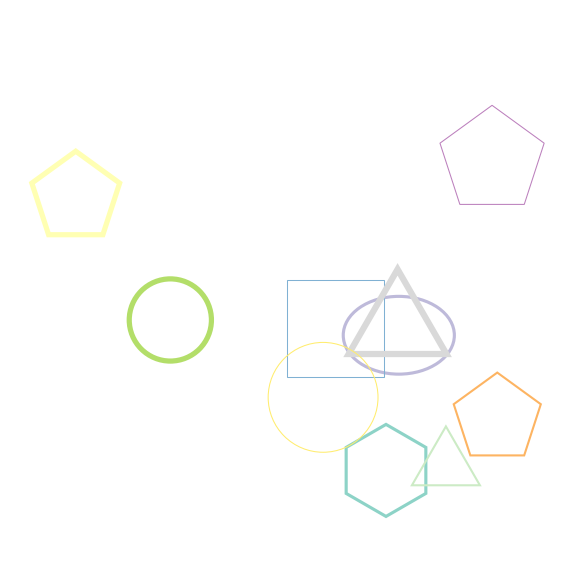[{"shape": "hexagon", "thickness": 1.5, "radius": 0.4, "center": [0.668, 0.185]}, {"shape": "pentagon", "thickness": 2.5, "radius": 0.4, "center": [0.131, 0.657]}, {"shape": "oval", "thickness": 1.5, "radius": 0.48, "center": [0.691, 0.419]}, {"shape": "square", "thickness": 0.5, "radius": 0.42, "center": [0.58, 0.431]}, {"shape": "pentagon", "thickness": 1, "radius": 0.4, "center": [0.861, 0.275]}, {"shape": "circle", "thickness": 2.5, "radius": 0.36, "center": [0.295, 0.445]}, {"shape": "triangle", "thickness": 3, "radius": 0.49, "center": [0.688, 0.435]}, {"shape": "pentagon", "thickness": 0.5, "radius": 0.47, "center": [0.852, 0.722]}, {"shape": "triangle", "thickness": 1, "radius": 0.34, "center": [0.772, 0.193]}, {"shape": "circle", "thickness": 0.5, "radius": 0.48, "center": [0.559, 0.311]}]